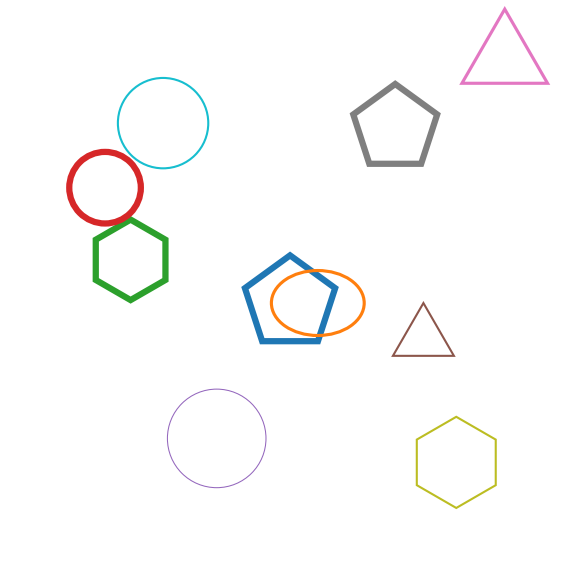[{"shape": "pentagon", "thickness": 3, "radius": 0.41, "center": [0.502, 0.475]}, {"shape": "oval", "thickness": 1.5, "radius": 0.4, "center": [0.55, 0.474]}, {"shape": "hexagon", "thickness": 3, "radius": 0.35, "center": [0.226, 0.549]}, {"shape": "circle", "thickness": 3, "radius": 0.31, "center": [0.182, 0.674]}, {"shape": "circle", "thickness": 0.5, "radius": 0.43, "center": [0.375, 0.24]}, {"shape": "triangle", "thickness": 1, "radius": 0.3, "center": [0.733, 0.413]}, {"shape": "triangle", "thickness": 1.5, "radius": 0.43, "center": [0.874, 0.898]}, {"shape": "pentagon", "thickness": 3, "radius": 0.38, "center": [0.684, 0.777]}, {"shape": "hexagon", "thickness": 1, "radius": 0.39, "center": [0.79, 0.198]}, {"shape": "circle", "thickness": 1, "radius": 0.39, "center": [0.282, 0.786]}]